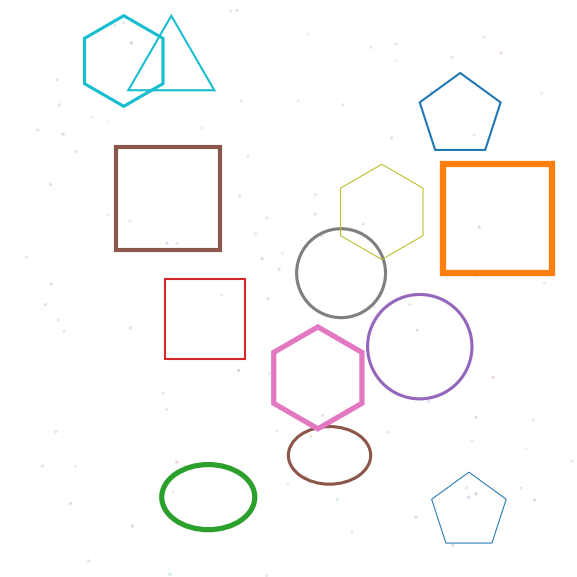[{"shape": "pentagon", "thickness": 1, "radius": 0.37, "center": [0.797, 0.799]}, {"shape": "pentagon", "thickness": 0.5, "radius": 0.34, "center": [0.812, 0.114]}, {"shape": "square", "thickness": 3, "radius": 0.47, "center": [0.861, 0.621]}, {"shape": "oval", "thickness": 2.5, "radius": 0.4, "center": [0.361, 0.138]}, {"shape": "square", "thickness": 1, "radius": 0.35, "center": [0.356, 0.447]}, {"shape": "circle", "thickness": 1.5, "radius": 0.45, "center": [0.727, 0.399]}, {"shape": "oval", "thickness": 1.5, "radius": 0.36, "center": [0.571, 0.211]}, {"shape": "square", "thickness": 2, "radius": 0.45, "center": [0.291, 0.655]}, {"shape": "hexagon", "thickness": 2.5, "radius": 0.44, "center": [0.55, 0.345]}, {"shape": "circle", "thickness": 1.5, "radius": 0.38, "center": [0.591, 0.526]}, {"shape": "hexagon", "thickness": 0.5, "radius": 0.41, "center": [0.661, 0.632]}, {"shape": "triangle", "thickness": 1, "radius": 0.43, "center": [0.297, 0.886]}, {"shape": "hexagon", "thickness": 1.5, "radius": 0.39, "center": [0.214, 0.893]}]